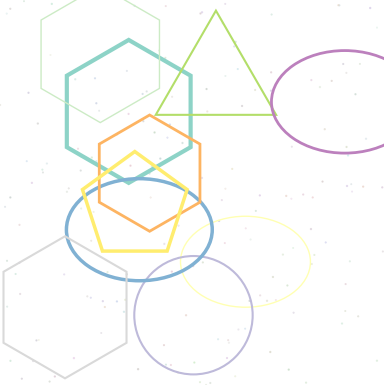[{"shape": "hexagon", "thickness": 3, "radius": 0.93, "center": [0.334, 0.711]}, {"shape": "oval", "thickness": 1, "radius": 0.84, "center": [0.638, 0.32]}, {"shape": "circle", "thickness": 1.5, "radius": 0.77, "center": [0.503, 0.181]}, {"shape": "oval", "thickness": 2.5, "radius": 0.95, "center": [0.362, 0.403]}, {"shape": "hexagon", "thickness": 2, "radius": 0.75, "center": [0.389, 0.55]}, {"shape": "triangle", "thickness": 1.5, "radius": 0.9, "center": [0.561, 0.792]}, {"shape": "hexagon", "thickness": 1.5, "radius": 0.92, "center": [0.169, 0.202]}, {"shape": "oval", "thickness": 2, "radius": 0.95, "center": [0.895, 0.735]}, {"shape": "hexagon", "thickness": 1, "radius": 0.89, "center": [0.26, 0.859]}, {"shape": "pentagon", "thickness": 2.5, "radius": 0.71, "center": [0.35, 0.463]}]